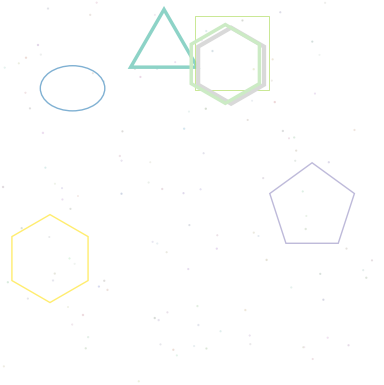[{"shape": "triangle", "thickness": 2.5, "radius": 0.5, "center": [0.426, 0.875]}, {"shape": "pentagon", "thickness": 1, "radius": 0.58, "center": [0.811, 0.462]}, {"shape": "oval", "thickness": 1, "radius": 0.42, "center": [0.188, 0.771]}, {"shape": "square", "thickness": 0.5, "radius": 0.48, "center": [0.603, 0.862]}, {"shape": "hexagon", "thickness": 3, "radius": 0.49, "center": [0.6, 0.829]}, {"shape": "hexagon", "thickness": 2.5, "radius": 0.51, "center": [0.585, 0.834]}, {"shape": "hexagon", "thickness": 1, "radius": 0.57, "center": [0.13, 0.328]}]